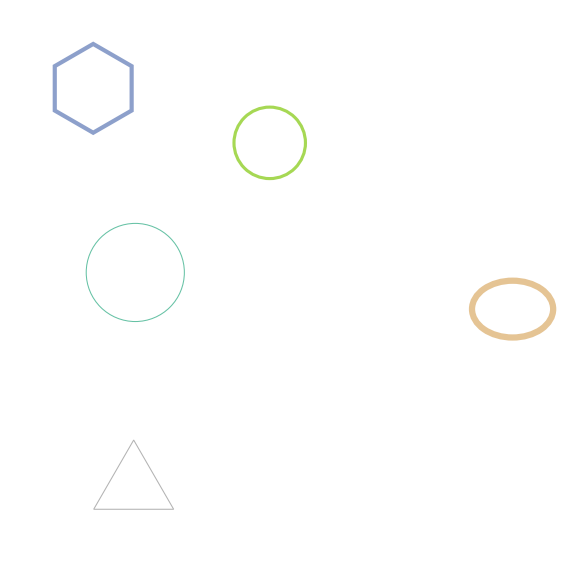[{"shape": "circle", "thickness": 0.5, "radius": 0.42, "center": [0.234, 0.527]}, {"shape": "hexagon", "thickness": 2, "radius": 0.38, "center": [0.161, 0.846]}, {"shape": "circle", "thickness": 1.5, "radius": 0.31, "center": [0.467, 0.752]}, {"shape": "oval", "thickness": 3, "radius": 0.35, "center": [0.888, 0.464]}, {"shape": "triangle", "thickness": 0.5, "radius": 0.4, "center": [0.231, 0.157]}]